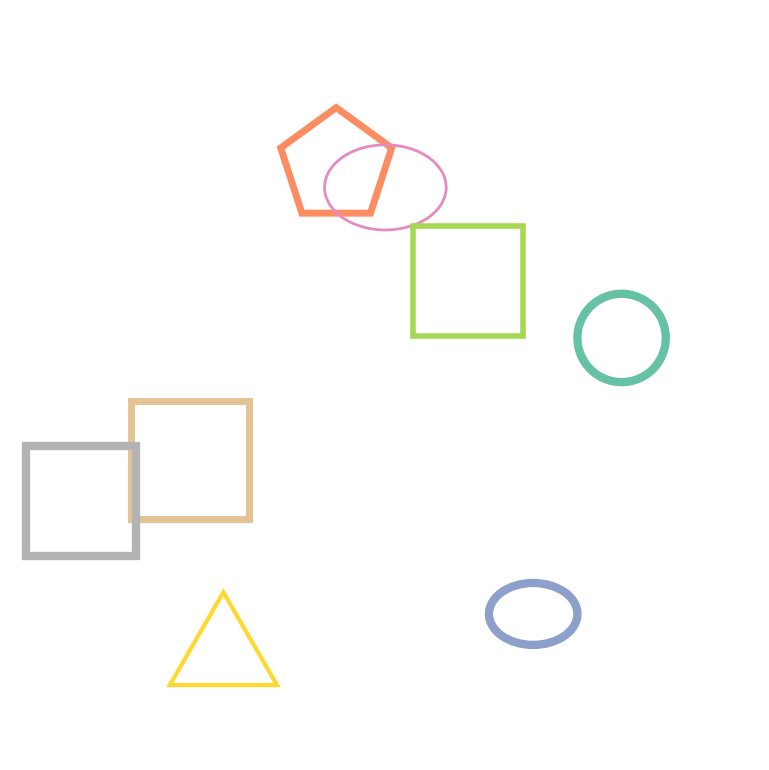[{"shape": "circle", "thickness": 3, "radius": 0.29, "center": [0.807, 0.561]}, {"shape": "pentagon", "thickness": 2.5, "radius": 0.38, "center": [0.437, 0.784]}, {"shape": "oval", "thickness": 3, "radius": 0.29, "center": [0.692, 0.203]}, {"shape": "oval", "thickness": 1, "radius": 0.39, "center": [0.5, 0.757]}, {"shape": "square", "thickness": 2, "radius": 0.36, "center": [0.608, 0.635]}, {"shape": "triangle", "thickness": 1.5, "radius": 0.4, "center": [0.29, 0.15]}, {"shape": "square", "thickness": 2.5, "radius": 0.38, "center": [0.247, 0.403]}, {"shape": "square", "thickness": 3, "radius": 0.36, "center": [0.105, 0.35]}]